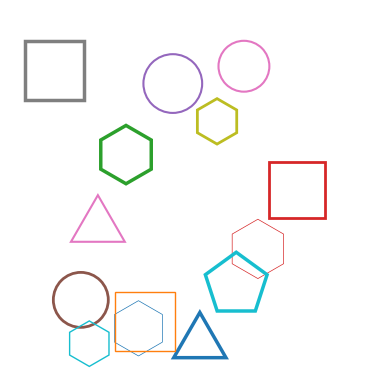[{"shape": "triangle", "thickness": 2.5, "radius": 0.39, "center": [0.519, 0.11]}, {"shape": "hexagon", "thickness": 0.5, "radius": 0.36, "center": [0.36, 0.147]}, {"shape": "square", "thickness": 1, "radius": 0.38, "center": [0.377, 0.165]}, {"shape": "hexagon", "thickness": 2.5, "radius": 0.38, "center": [0.327, 0.598]}, {"shape": "square", "thickness": 2, "radius": 0.36, "center": [0.772, 0.505]}, {"shape": "hexagon", "thickness": 0.5, "radius": 0.39, "center": [0.67, 0.353]}, {"shape": "circle", "thickness": 1.5, "radius": 0.38, "center": [0.449, 0.783]}, {"shape": "circle", "thickness": 2, "radius": 0.36, "center": [0.21, 0.221]}, {"shape": "circle", "thickness": 1.5, "radius": 0.33, "center": [0.634, 0.828]}, {"shape": "triangle", "thickness": 1.5, "radius": 0.4, "center": [0.254, 0.412]}, {"shape": "square", "thickness": 2.5, "radius": 0.38, "center": [0.142, 0.817]}, {"shape": "hexagon", "thickness": 2, "radius": 0.3, "center": [0.564, 0.685]}, {"shape": "hexagon", "thickness": 1, "radius": 0.3, "center": [0.232, 0.107]}, {"shape": "pentagon", "thickness": 2.5, "radius": 0.42, "center": [0.614, 0.26]}]